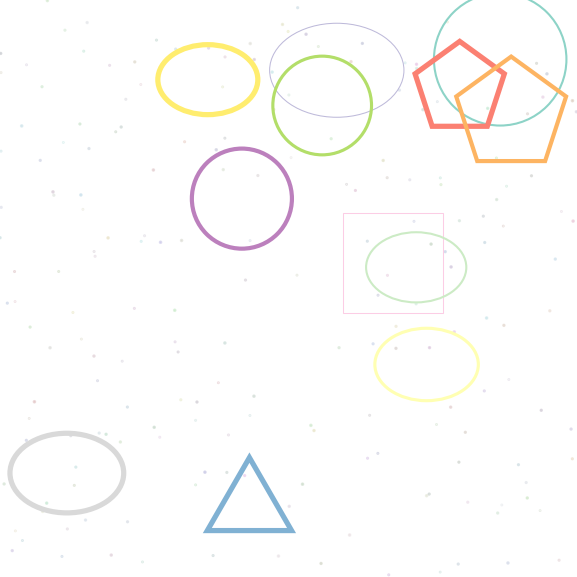[{"shape": "circle", "thickness": 1, "radius": 0.57, "center": [0.866, 0.896]}, {"shape": "oval", "thickness": 1.5, "radius": 0.45, "center": [0.739, 0.368]}, {"shape": "oval", "thickness": 0.5, "radius": 0.58, "center": [0.583, 0.877]}, {"shape": "pentagon", "thickness": 2.5, "radius": 0.41, "center": [0.796, 0.846]}, {"shape": "triangle", "thickness": 2.5, "radius": 0.42, "center": [0.432, 0.123]}, {"shape": "pentagon", "thickness": 2, "radius": 0.5, "center": [0.885, 0.801]}, {"shape": "circle", "thickness": 1.5, "radius": 0.43, "center": [0.558, 0.816]}, {"shape": "square", "thickness": 0.5, "radius": 0.43, "center": [0.68, 0.544]}, {"shape": "oval", "thickness": 2.5, "radius": 0.49, "center": [0.116, 0.18]}, {"shape": "circle", "thickness": 2, "radius": 0.43, "center": [0.419, 0.655]}, {"shape": "oval", "thickness": 1, "radius": 0.43, "center": [0.721, 0.536]}, {"shape": "oval", "thickness": 2.5, "radius": 0.43, "center": [0.36, 0.861]}]